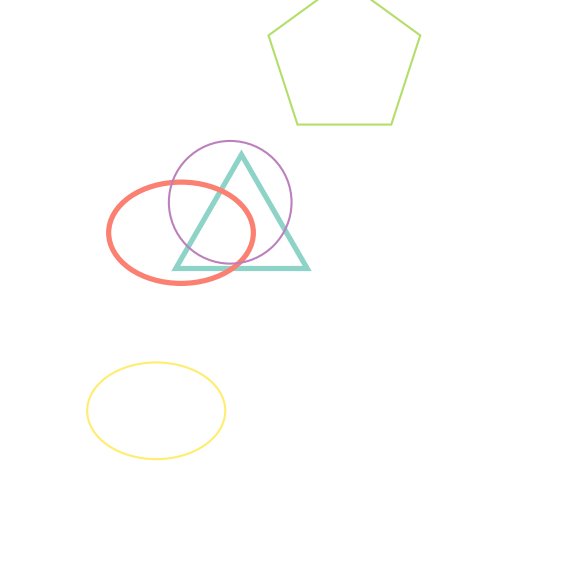[{"shape": "triangle", "thickness": 2.5, "radius": 0.66, "center": [0.418, 0.6]}, {"shape": "oval", "thickness": 2.5, "radius": 0.63, "center": [0.313, 0.596]}, {"shape": "pentagon", "thickness": 1, "radius": 0.69, "center": [0.596, 0.895]}, {"shape": "circle", "thickness": 1, "radius": 0.53, "center": [0.399, 0.649]}, {"shape": "oval", "thickness": 1, "radius": 0.6, "center": [0.271, 0.288]}]